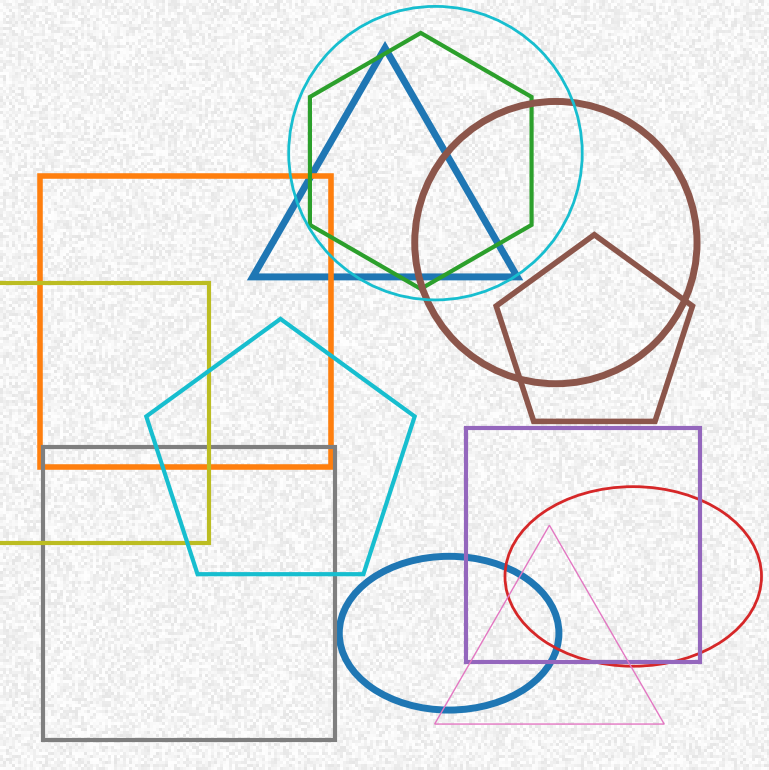[{"shape": "oval", "thickness": 2.5, "radius": 0.71, "center": [0.583, 0.178]}, {"shape": "triangle", "thickness": 2.5, "radius": 0.99, "center": [0.5, 0.74]}, {"shape": "square", "thickness": 2, "radius": 0.94, "center": [0.241, 0.583]}, {"shape": "hexagon", "thickness": 1.5, "radius": 0.83, "center": [0.546, 0.791]}, {"shape": "oval", "thickness": 1, "radius": 0.83, "center": [0.822, 0.251]}, {"shape": "square", "thickness": 1.5, "radius": 0.76, "center": [0.757, 0.292]}, {"shape": "circle", "thickness": 2.5, "radius": 0.92, "center": [0.722, 0.685]}, {"shape": "pentagon", "thickness": 2, "radius": 0.67, "center": [0.772, 0.561]}, {"shape": "triangle", "thickness": 0.5, "radius": 0.86, "center": [0.714, 0.146]}, {"shape": "square", "thickness": 1.5, "radius": 0.95, "center": [0.246, 0.229]}, {"shape": "square", "thickness": 1.5, "radius": 0.84, "center": [0.102, 0.464]}, {"shape": "pentagon", "thickness": 1.5, "radius": 0.92, "center": [0.364, 0.403]}, {"shape": "circle", "thickness": 1, "radius": 0.95, "center": [0.566, 0.801]}]